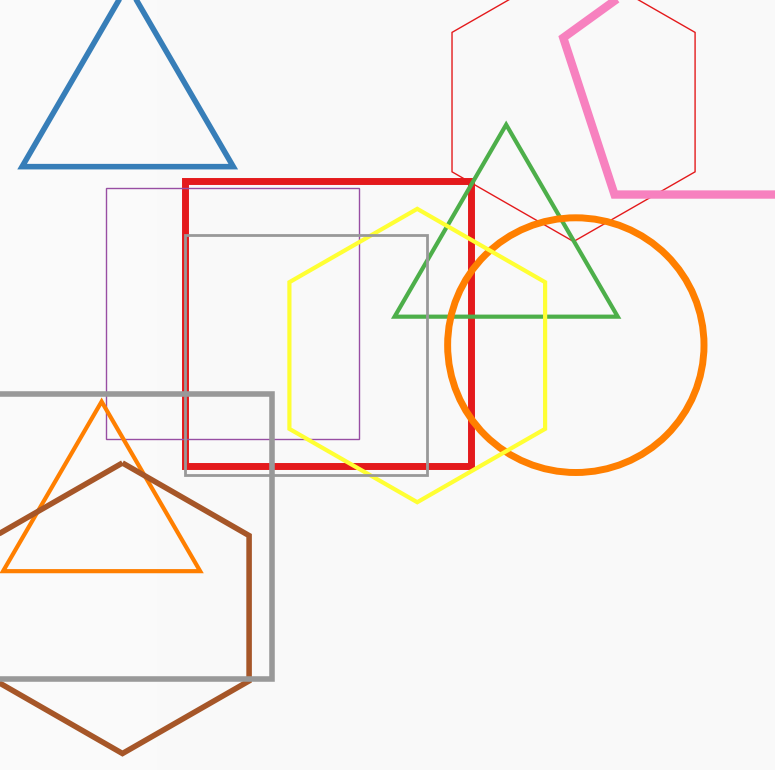[{"shape": "square", "thickness": 2.5, "radius": 0.92, "center": [0.423, 0.58]}, {"shape": "hexagon", "thickness": 0.5, "radius": 0.91, "center": [0.74, 0.867]}, {"shape": "triangle", "thickness": 2, "radius": 0.79, "center": [0.165, 0.862]}, {"shape": "triangle", "thickness": 1.5, "radius": 0.83, "center": [0.653, 0.672]}, {"shape": "square", "thickness": 0.5, "radius": 0.82, "center": [0.3, 0.593]}, {"shape": "triangle", "thickness": 1.5, "radius": 0.73, "center": [0.131, 0.332]}, {"shape": "circle", "thickness": 2.5, "radius": 0.83, "center": [0.743, 0.552]}, {"shape": "hexagon", "thickness": 1.5, "radius": 0.95, "center": [0.538, 0.538]}, {"shape": "hexagon", "thickness": 2, "radius": 0.94, "center": [0.158, 0.21]}, {"shape": "pentagon", "thickness": 3, "radius": 0.91, "center": [0.9, 0.895]}, {"shape": "square", "thickness": 2, "radius": 0.93, "center": [0.166, 0.303]}, {"shape": "square", "thickness": 1, "radius": 0.78, "center": [0.395, 0.539]}]